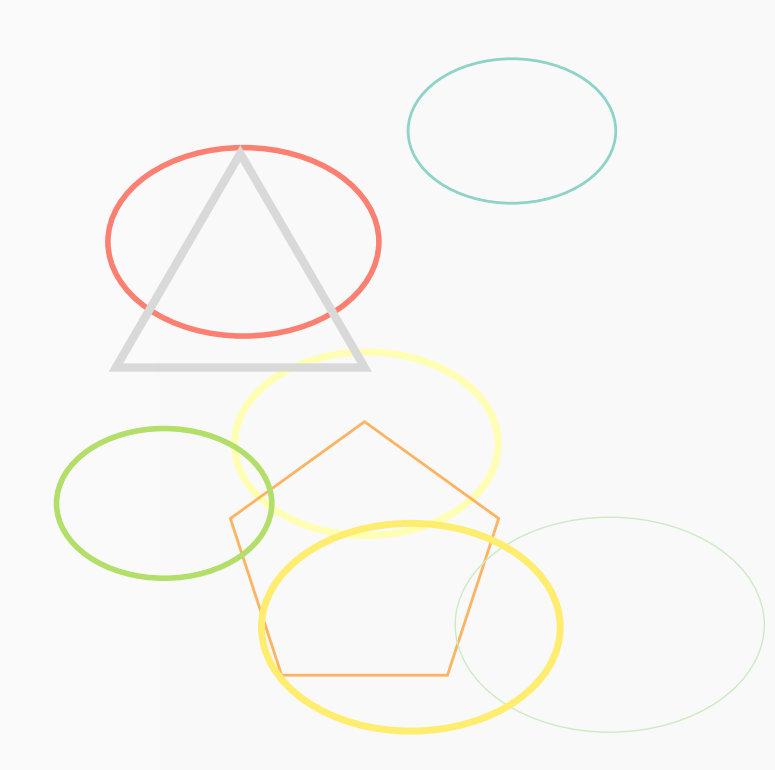[{"shape": "oval", "thickness": 1, "radius": 0.67, "center": [0.661, 0.83]}, {"shape": "oval", "thickness": 2.5, "radius": 0.85, "center": [0.473, 0.424]}, {"shape": "oval", "thickness": 2, "radius": 0.87, "center": [0.314, 0.686]}, {"shape": "pentagon", "thickness": 1, "radius": 0.91, "center": [0.47, 0.27]}, {"shape": "oval", "thickness": 2, "radius": 0.69, "center": [0.212, 0.346]}, {"shape": "triangle", "thickness": 3, "radius": 0.93, "center": [0.31, 0.615]}, {"shape": "oval", "thickness": 0.5, "radius": 1.0, "center": [0.787, 0.189]}, {"shape": "oval", "thickness": 2.5, "radius": 0.96, "center": [0.53, 0.185]}]